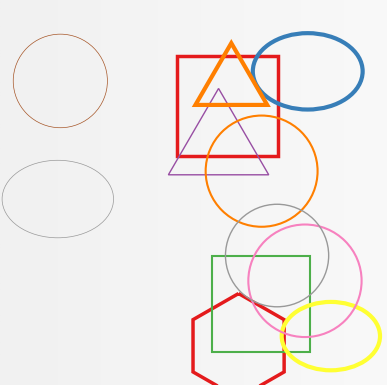[{"shape": "hexagon", "thickness": 2.5, "radius": 0.68, "center": [0.616, 0.102]}, {"shape": "square", "thickness": 2.5, "radius": 0.65, "center": [0.587, 0.724]}, {"shape": "oval", "thickness": 3, "radius": 0.71, "center": [0.794, 0.815]}, {"shape": "square", "thickness": 1.5, "radius": 0.63, "center": [0.674, 0.211]}, {"shape": "triangle", "thickness": 1, "radius": 0.75, "center": [0.564, 0.621]}, {"shape": "circle", "thickness": 1.5, "radius": 0.72, "center": [0.675, 0.555]}, {"shape": "triangle", "thickness": 3, "radius": 0.53, "center": [0.597, 0.781]}, {"shape": "oval", "thickness": 3, "radius": 0.63, "center": [0.854, 0.127]}, {"shape": "circle", "thickness": 0.5, "radius": 0.61, "center": [0.156, 0.79]}, {"shape": "circle", "thickness": 1.5, "radius": 0.73, "center": [0.787, 0.271]}, {"shape": "oval", "thickness": 0.5, "radius": 0.72, "center": [0.149, 0.483]}, {"shape": "circle", "thickness": 1, "radius": 0.67, "center": [0.715, 0.336]}]